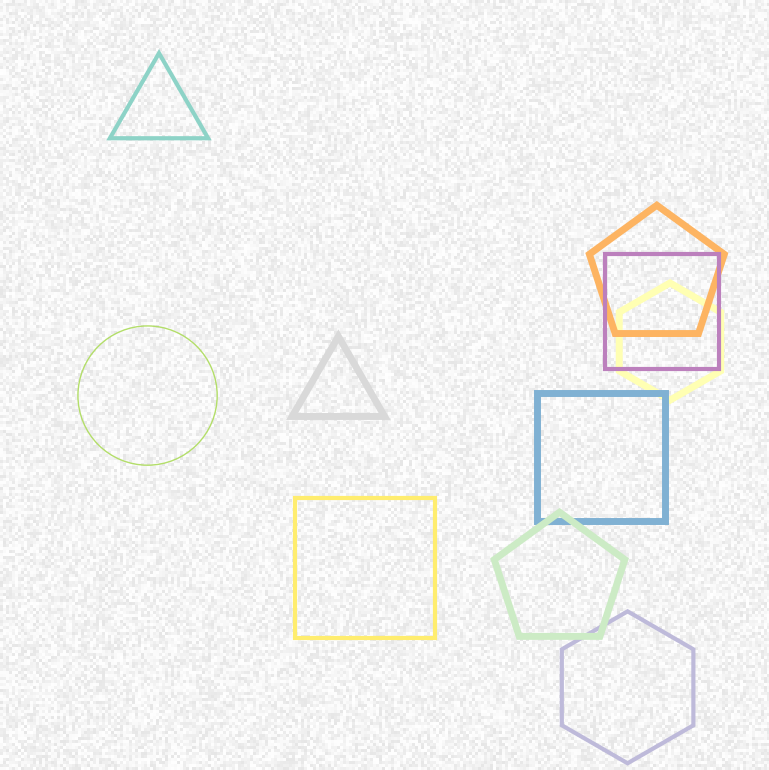[{"shape": "triangle", "thickness": 1.5, "radius": 0.37, "center": [0.206, 0.857]}, {"shape": "hexagon", "thickness": 2.5, "radius": 0.38, "center": [0.87, 0.556]}, {"shape": "hexagon", "thickness": 1.5, "radius": 0.49, "center": [0.815, 0.107]}, {"shape": "square", "thickness": 2.5, "radius": 0.42, "center": [0.78, 0.406]}, {"shape": "pentagon", "thickness": 2.5, "radius": 0.46, "center": [0.853, 0.641]}, {"shape": "circle", "thickness": 0.5, "radius": 0.45, "center": [0.192, 0.486]}, {"shape": "triangle", "thickness": 2.5, "radius": 0.35, "center": [0.439, 0.494]}, {"shape": "square", "thickness": 1.5, "radius": 0.37, "center": [0.86, 0.595]}, {"shape": "pentagon", "thickness": 2.5, "radius": 0.45, "center": [0.727, 0.246]}, {"shape": "square", "thickness": 1.5, "radius": 0.45, "center": [0.474, 0.263]}]